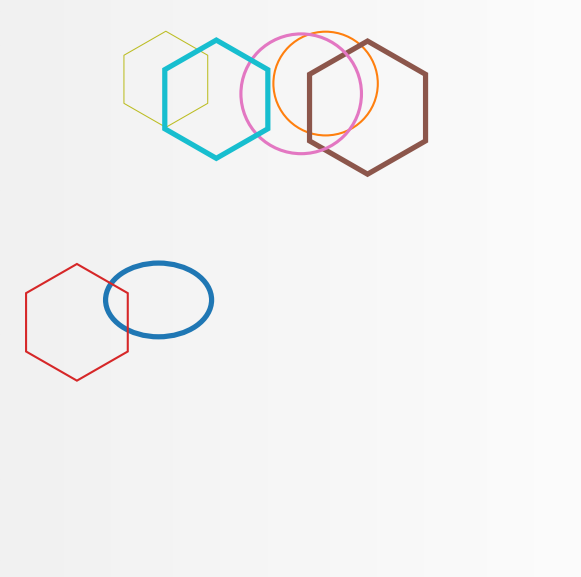[{"shape": "oval", "thickness": 2.5, "radius": 0.46, "center": [0.273, 0.48]}, {"shape": "circle", "thickness": 1, "radius": 0.45, "center": [0.56, 0.854]}, {"shape": "hexagon", "thickness": 1, "radius": 0.51, "center": [0.132, 0.441]}, {"shape": "hexagon", "thickness": 2.5, "radius": 0.58, "center": [0.632, 0.813]}, {"shape": "circle", "thickness": 1.5, "radius": 0.52, "center": [0.518, 0.837]}, {"shape": "hexagon", "thickness": 0.5, "radius": 0.42, "center": [0.285, 0.862]}, {"shape": "hexagon", "thickness": 2.5, "radius": 0.51, "center": [0.372, 0.827]}]